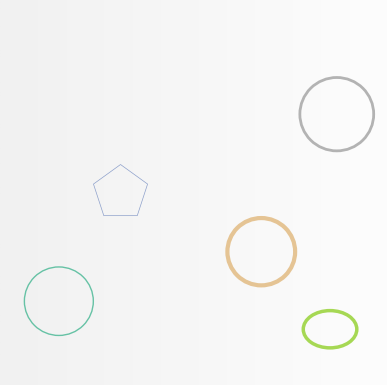[{"shape": "circle", "thickness": 1, "radius": 0.44, "center": [0.152, 0.218]}, {"shape": "pentagon", "thickness": 0.5, "radius": 0.37, "center": [0.311, 0.499]}, {"shape": "oval", "thickness": 2.5, "radius": 0.35, "center": [0.852, 0.145]}, {"shape": "circle", "thickness": 3, "radius": 0.44, "center": [0.674, 0.346]}, {"shape": "circle", "thickness": 2, "radius": 0.48, "center": [0.869, 0.703]}]